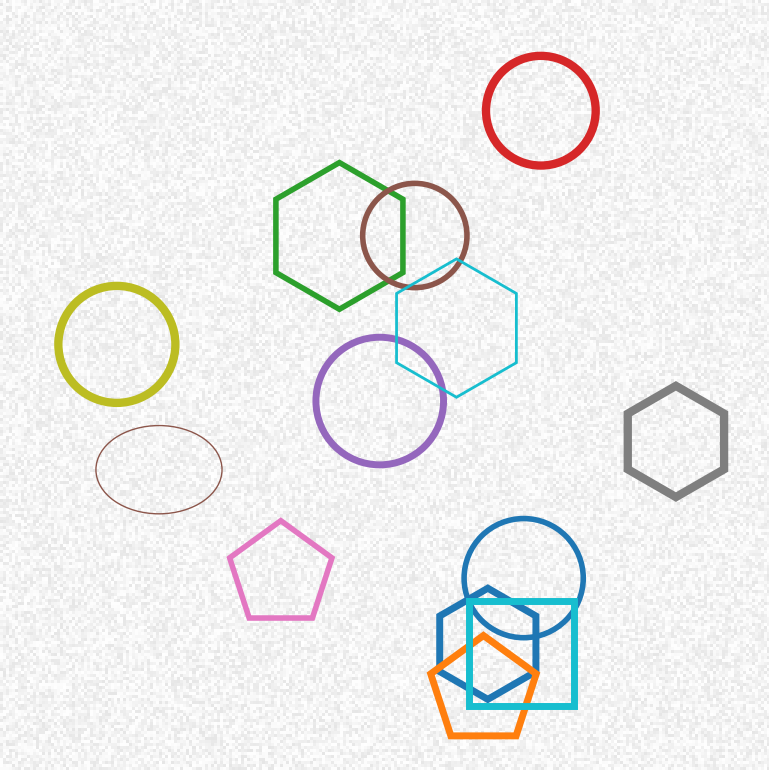[{"shape": "circle", "thickness": 2, "radius": 0.39, "center": [0.68, 0.249]}, {"shape": "hexagon", "thickness": 2.5, "radius": 0.36, "center": [0.634, 0.164]}, {"shape": "pentagon", "thickness": 2.5, "radius": 0.36, "center": [0.628, 0.103]}, {"shape": "hexagon", "thickness": 2, "radius": 0.48, "center": [0.441, 0.694]}, {"shape": "circle", "thickness": 3, "radius": 0.36, "center": [0.702, 0.856]}, {"shape": "circle", "thickness": 2.5, "radius": 0.41, "center": [0.493, 0.479]}, {"shape": "circle", "thickness": 2, "radius": 0.34, "center": [0.539, 0.694]}, {"shape": "oval", "thickness": 0.5, "radius": 0.41, "center": [0.206, 0.39]}, {"shape": "pentagon", "thickness": 2, "radius": 0.35, "center": [0.365, 0.254]}, {"shape": "hexagon", "thickness": 3, "radius": 0.36, "center": [0.878, 0.427]}, {"shape": "circle", "thickness": 3, "radius": 0.38, "center": [0.152, 0.553]}, {"shape": "hexagon", "thickness": 1, "radius": 0.45, "center": [0.593, 0.574]}, {"shape": "square", "thickness": 2.5, "radius": 0.34, "center": [0.678, 0.151]}]